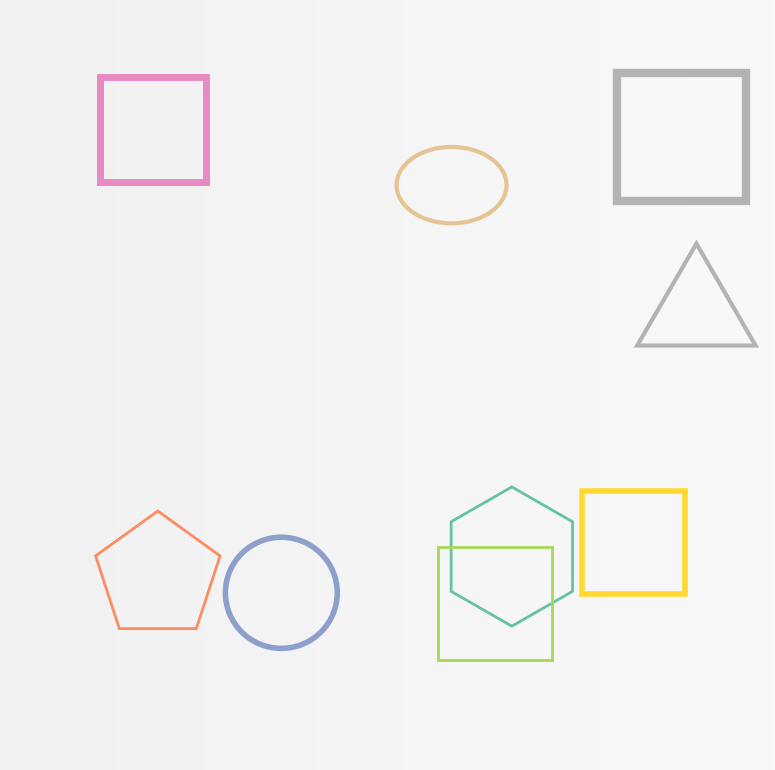[{"shape": "hexagon", "thickness": 1, "radius": 0.45, "center": [0.66, 0.277]}, {"shape": "pentagon", "thickness": 1, "radius": 0.42, "center": [0.204, 0.252]}, {"shape": "circle", "thickness": 2, "radius": 0.36, "center": [0.363, 0.23]}, {"shape": "square", "thickness": 2.5, "radius": 0.34, "center": [0.197, 0.832]}, {"shape": "square", "thickness": 1, "radius": 0.37, "center": [0.639, 0.216]}, {"shape": "square", "thickness": 2, "radius": 0.33, "center": [0.817, 0.296]}, {"shape": "oval", "thickness": 1.5, "radius": 0.35, "center": [0.583, 0.76]}, {"shape": "square", "thickness": 3, "radius": 0.42, "center": [0.879, 0.822]}, {"shape": "triangle", "thickness": 1.5, "radius": 0.44, "center": [0.899, 0.595]}]